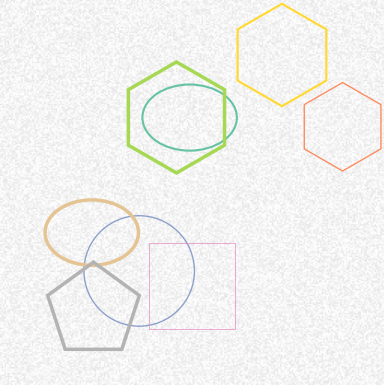[{"shape": "oval", "thickness": 1.5, "radius": 0.61, "center": [0.493, 0.695]}, {"shape": "hexagon", "thickness": 1, "radius": 0.57, "center": [0.89, 0.671]}, {"shape": "circle", "thickness": 1, "radius": 0.72, "center": [0.362, 0.296]}, {"shape": "square", "thickness": 0.5, "radius": 0.56, "center": [0.498, 0.257]}, {"shape": "hexagon", "thickness": 2.5, "radius": 0.72, "center": [0.458, 0.695]}, {"shape": "hexagon", "thickness": 1.5, "radius": 0.67, "center": [0.732, 0.857]}, {"shape": "oval", "thickness": 2.5, "radius": 0.61, "center": [0.238, 0.396]}, {"shape": "pentagon", "thickness": 2.5, "radius": 0.63, "center": [0.243, 0.194]}]